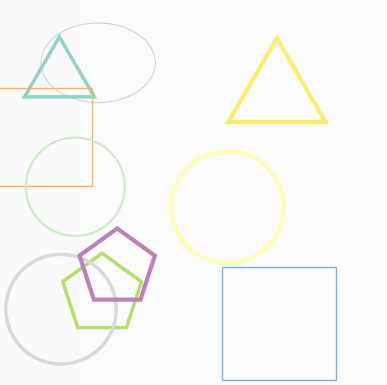[{"shape": "triangle", "thickness": 2.5, "radius": 0.52, "center": [0.153, 0.8]}, {"shape": "circle", "thickness": 3, "radius": 0.73, "center": [0.587, 0.462]}, {"shape": "oval", "thickness": 0.5, "radius": 0.74, "center": [0.253, 0.837]}, {"shape": "square", "thickness": 1, "radius": 0.73, "center": [0.719, 0.159]}, {"shape": "square", "thickness": 1, "radius": 0.64, "center": [0.11, 0.644]}, {"shape": "pentagon", "thickness": 2.5, "radius": 0.53, "center": [0.263, 0.235]}, {"shape": "circle", "thickness": 2.5, "radius": 0.71, "center": [0.157, 0.197]}, {"shape": "pentagon", "thickness": 3, "radius": 0.51, "center": [0.302, 0.304]}, {"shape": "circle", "thickness": 1.5, "radius": 0.64, "center": [0.194, 0.515]}, {"shape": "triangle", "thickness": 3, "radius": 0.72, "center": [0.715, 0.756]}]